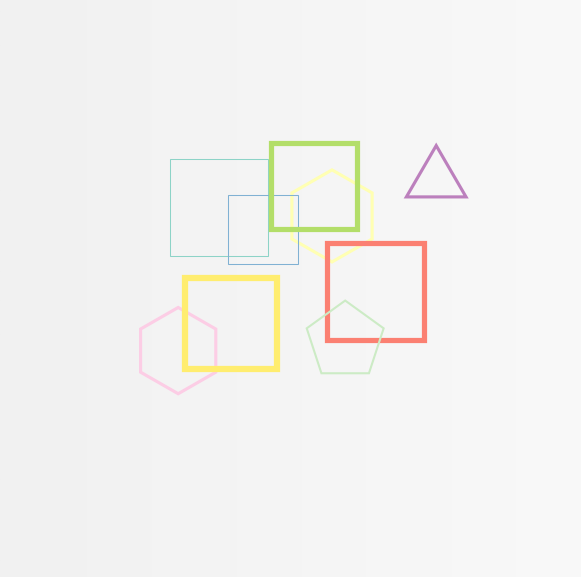[{"shape": "square", "thickness": 0.5, "radius": 0.42, "center": [0.376, 0.64]}, {"shape": "hexagon", "thickness": 1.5, "radius": 0.4, "center": [0.571, 0.625]}, {"shape": "square", "thickness": 2.5, "radius": 0.42, "center": [0.646, 0.495]}, {"shape": "square", "thickness": 0.5, "radius": 0.3, "center": [0.452, 0.601]}, {"shape": "square", "thickness": 2.5, "radius": 0.37, "center": [0.54, 0.677]}, {"shape": "hexagon", "thickness": 1.5, "radius": 0.37, "center": [0.307, 0.392]}, {"shape": "triangle", "thickness": 1.5, "radius": 0.3, "center": [0.75, 0.688]}, {"shape": "pentagon", "thickness": 1, "radius": 0.35, "center": [0.594, 0.409]}, {"shape": "square", "thickness": 3, "radius": 0.4, "center": [0.397, 0.439]}]